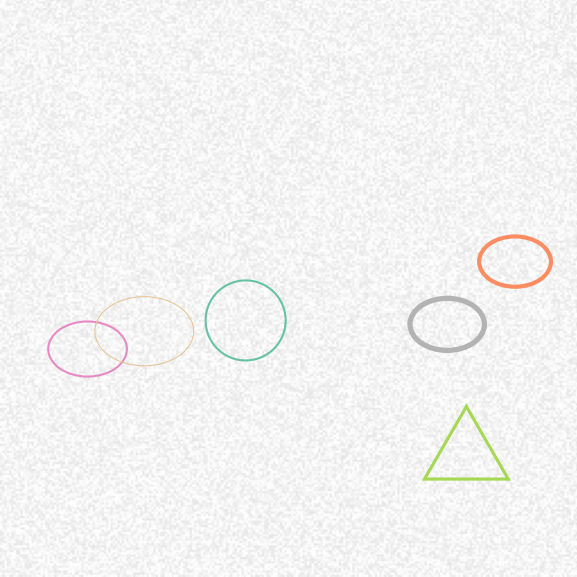[{"shape": "circle", "thickness": 1, "radius": 0.35, "center": [0.425, 0.444]}, {"shape": "oval", "thickness": 2, "radius": 0.31, "center": [0.892, 0.546]}, {"shape": "oval", "thickness": 1, "radius": 0.34, "center": [0.152, 0.395]}, {"shape": "triangle", "thickness": 1.5, "radius": 0.42, "center": [0.808, 0.211]}, {"shape": "oval", "thickness": 0.5, "radius": 0.43, "center": [0.25, 0.426]}, {"shape": "oval", "thickness": 2.5, "radius": 0.32, "center": [0.774, 0.437]}]